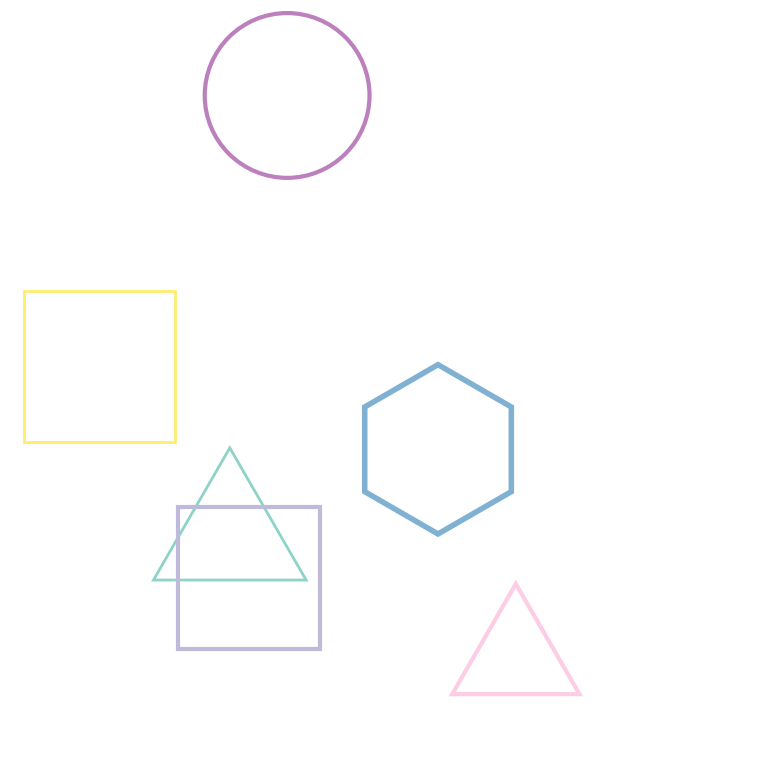[{"shape": "triangle", "thickness": 1, "radius": 0.57, "center": [0.298, 0.304]}, {"shape": "square", "thickness": 1.5, "radius": 0.46, "center": [0.323, 0.249]}, {"shape": "hexagon", "thickness": 2, "radius": 0.55, "center": [0.569, 0.416]}, {"shape": "triangle", "thickness": 1.5, "radius": 0.48, "center": [0.67, 0.146]}, {"shape": "circle", "thickness": 1.5, "radius": 0.54, "center": [0.373, 0.876]}, {"shape": "square", "thickness": 1, "radius": 0.49, "center": [0.129, 0.524]}]